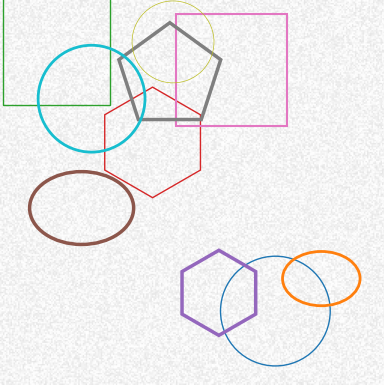[{"shape": "circle", "thickness": 1, "radius": 0.71, "center": [0.715, 0.192]}, {"shape": "oval", "thickness": 2, "radius": 0.5, "center": [0.835, 0.276]}, {"shape": "square", "thickness": 1, "radius": 0.69, "center": [0.147, 0.866]}, {"shape": "hexagon", "thickness": 1, "radius": 0.72, "center": [0.396, 0.63]}, {"shape": "hexagon", "thickness": 2.5, "radius": 0.55, "center": [0.568, 0.239]}, {"shape": "oval", "thickness": 2.5, "radius": 0.68, "center": [0.212, 0.46]}, {"shape": "square", "thickness": 1.5, "radius": 0.73, "center": [0.602, 0.817]}, {"shape": "pentagon", "thickness": 2.5, "radius": 0.7, "center": [0.441, 0.802]}, {"shape": "circle", "thickness": 0.5, "radius": 0.53, "center": [0.449, 0.891]}, {"shape": "circle", "thickness": 2, "radius": 0.69, "center": [0.238, 0.744]}]